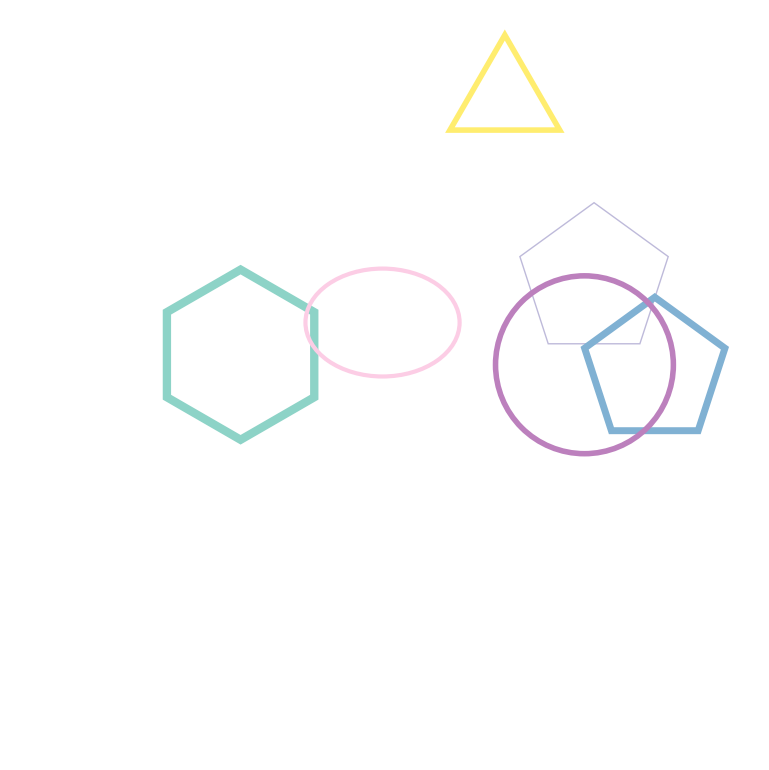[{"shape": "hexagon", "thickness": 3, "radius": 0.55, "center": [0.312, 0.539]}, {"shape": "pentagon", "thickness": 0.5, "radius": 0.51, "center": [0.771, 0.635]}, {"shape": "pentagon", "thickness": 2.5, "radius": 0.48, "center": [0.85, 0.518]}, {"shape": "oval", "thickness": 1.5, "radius": 0.5, "center": [0.497, 0.581]}, {"shape": "circle", "thickness": 2, "radius": 0.58, "center": [0.759, 0.526]}, {"shape": "triangle", "thickness": 2, "radius": 0.41, "center": [0.656, 0.872]}]